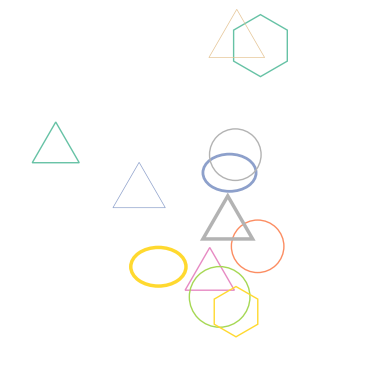[{"shape": "triangle", "thickness": 1, "radius": 0.35, "center": [0.145, 0.613]}, {"shape": "hexagon", "thickness": 1, "radius": 0.4, "center": [0.677, 0.882]}, {"shape": "circle", "thickness": 1, "radius": 0.34, "center": [0.669, 0.36]}, {"shape": "oval", "thickness": 2, "radius": 0.35, "center": [0.596, 0.551]}, {"shape": "triangle", "thickness": 0.5, "radius": 0.39, "center": [0.361, 0.5]}, {"shape": "triangle", "thickness": 1, "radius": 0.37, "center": [0.545, 0.283]}, {"shape": "circle", "thickness": 1, "radius": 0.39, "center": [0.57, 0.229]}, {"shape": "hexagon", "thickness": 1, "radius": 0.33, "center": [0.613, 0.19]}, {"shape": "oval", "thickness": 2.5, "radius": 0.36, "center": [0.411, 0.307]}, {"shape": "triangle", "thickness": 0.5, "radius": 0.42, "center": [0.615, 0.892]}, {"shape": "circle", "thickness": 1, "radius": 0.33, "center": [0.611, 0.598]}, {"shape": "triangle", "thickness": 2.5, "radius": 0.37, "center": [0.592, 0.417]}]